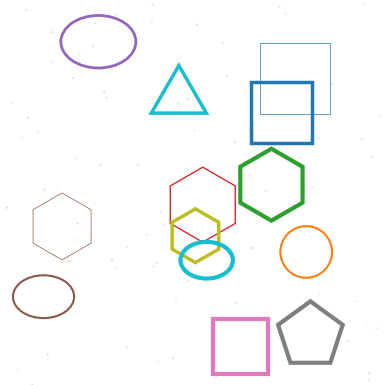[{"shape": "square", "thickness": 2.5, "radius": 0.39, "center": [0.731, 0.709]}, {"shape": "square", "thickness": 0.5, "radius": 0.46, "center": [0.766, 0.795]}, {"shape": "circle", "thickness": 1.5, "radius": 0.34, "center": [0.795, 0.346]}, {"shape": "hexagon", "thickness": 3, "radius": 0.47, "center": [0.705, 0.52]}, {"shape": "hexagon", "thickness": 1, "radius": 0.49, "center": [0.527, 0.468]}, {"shape": "oval", "thickness": 2, "radius": 0.49, "center": [0.255, 0.892]}, {"shape": "hexagon", "thickness": 0.5, "radius": 0.43, "center": [0.161, 0.412]}, {"shape": "oval", "thickness": 1.5, "radius": 0.4, "center": [0.113, 0.229]}, {"shape": "square", "thickness": 3, "radius": 0.36, "center": [0.625, 0.1]}, {"shape": "pentagon", "thickness": 3, "radius": 0.44, "center": [0.806, 0.129]}, {"shape": "hexagon", "thickness": 2.5, "radius": 0.35, "center": [0.508, 0.388]}, {"shape": "triangle", "thickness": 2.5, "radius": 0.41, "center": [0.465, 0.747]}, {"shape": "oval", "thickness": 3, "radius": 0.34, "center": [0.537, 0.324]}]